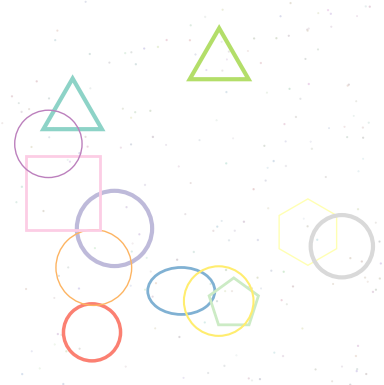[{"shape": "triangle", "thickness": 3, "radius": 0.44, "center": [0.189, 0.708]}, {"shape": "hexagon", "thickness": 1, "radius": 0.43, "center": [0.8, 0.397]}, {"shape": "circle", "thickness": 3, "radius": 0.49, "center": [0.297, 0.407]}, {"shape": "circle", "thickness": 2.5, "radius": 0.37, "center": [0.239, 0.137]}, {"shape": "oval", "thickness": 2, "radius": 0.44, "center": [0.471, 0.244]}, {"shape": "circle", "thickness": 1, "radius": 0.49, "center": [0.244, 0.305]}, {"shape": "triangle", "thickness": 3, "radius": 0.44, "center": [0.569, 0.838]}, {"shape": "square", "thickness": 2, "radius": 0.48, "center": [0.163, 0.498]}, {"shape": "circle", "thickness": 3, "radius": 0.4, "center": [0.888, 0.36]}, {"shape": "circle", "thickness": 1, "radius": 0.44, "center": [0.126, 0.626]}, {"shape": "pentagon", "thickness": 2, "radius": 0.34, "center": [0.607, 0.211]}, {"shape": "circle", "thickness": 1.5, "radius": 0.45, "center": [0.568, 0.218]}]